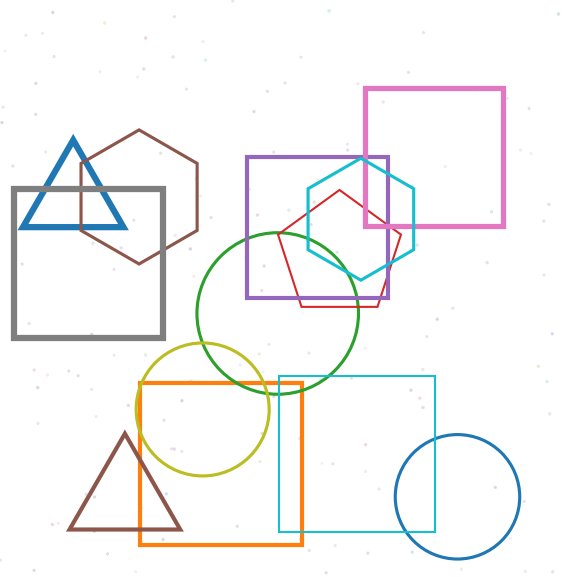[{"shape": "triangle", "thickness": 3, "radius": 0.5, "center": [0.127, 0.656]}, {"shape": "circle", "thickness": 1.5, "radius": 0.54, "center": [0.792, 0.139]}, {"shape": "square", "thickness": 2, "radius": 0.7, "center": [0.383, 0.196]}, {"shape": "circle", "thickness": 1.5, "radius": 0.7, "center": [0.481, 0.456]}, {"shape": "pentagon", "thickness": 1, "radius": 0.56, "center": [0.588, 0.558]}, {"shape": "square", "thickness": 2, "radius": 0.61, "center": [0.549, 0.605]}, {"shape": "hexagon", "thickness": 1.5, "radius": 0.58, "center": [0.241, 0.658]}, {"shape": "triangle", "thickness": 2, "radius": 0.55, "center": [0.216, 0.138]}, {"shape": "square", "thickness": 2.5, "radius": 0.6, "center": [0.751, 0.727]}, {"shape": "square", "thickness": 3, "radius": 0.64, "center": [0.153, 0.543]}, {"shape": "circle", "thickness": 1.5, "radius": 0.58, "center": [0.351, 0.29]}, {"shape": "square", "thickness": 1, "radius": 0.68, "center": [0.619, 0.213]}, {"shape": "hexagon", "thickness": 1.5, "radius": 0.53, "center": [0.625, 0.62]}]